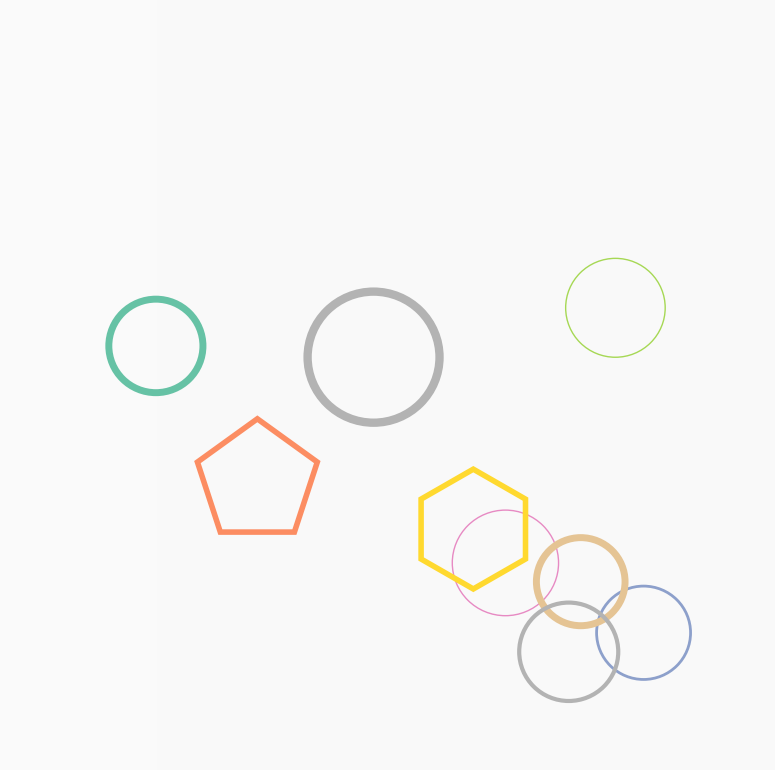[{"shape": "circle", "thickness": 2.5, "radius": 0.3, "center": [0.201, 0.551]}, {"shape": "pentagon", "thickness": 2, "radius": 0.41, "center": [0.332, 0.375]}, {"shape": "circle", "thickness": 1, "radius": 0.3, "center": [0.83, 0.178]}, {"shape": "circle", "thickness": 0.5, "radius": 0.34, "center": [0.652, 0.269]}, {"shape": "circle", "thickness": 0.5, "radius": 0.32, "center": [0.794, 0.6]}, {"shape": "hexagon", "thickness": 2, "radius": 0.39, "center": [0.611, 0.313]}, {"shape": "circle", "thickness": 2.5, "radius": 0.29, "center": [0.749, 0.245]}, {"shape": "circle", "thickness": 3, "radius": 0.43, "center": [0.482, 0.536]}, {"shape": "circle", "thickness": 1.5, "radius": 0.32, "center": [0.734, 0.154]}]